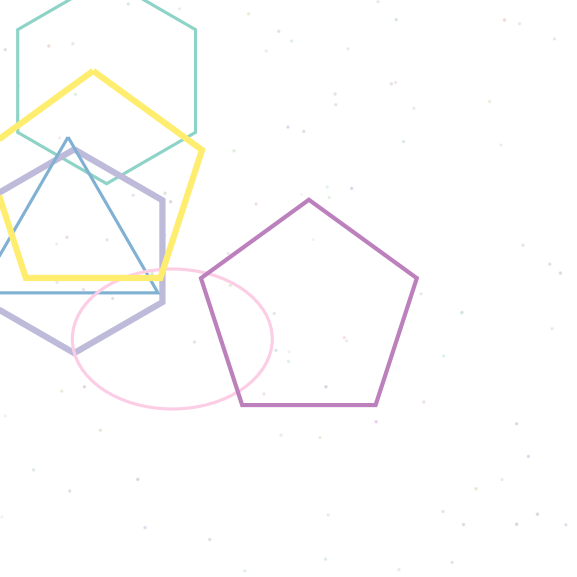[{"shape": "hexagon", "thickness": 1.5, "radius": 0.89, "center": [0.185, 0.859]}, {"shape": "hexagon", "thickness": 3, "radius": 0.88, "center": [0.129, 0.564]}, {"shape": "triangle", "thickness": 1.5, "radius": 0.9, "center": [0.118, 0.582]}, {"shape": "oval", "thickness": 1.5, "radius": 0.87, "center": [0.298, 0.412]}, {"shape": "pentagon", "thickness": 2, "radius": 0.98, "center": [0.535, 0.457]}, {"shape": "pentagon", "thickness": 3, "radius": 0.99, "center": [0.161, 0.678]}]